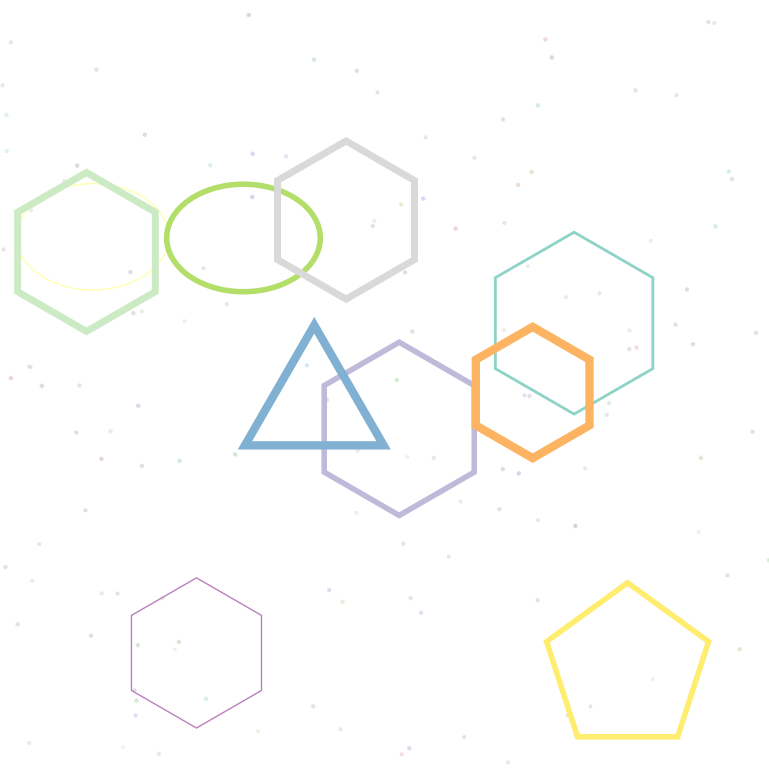[{"shape": "hexagon", "thickness": 1, "radius": 0.59, "center": [0.746, 0.58]}, {"shape": "oval", "thickness": 0.5, "radius": 0.49, "center": [0.12, 0.693]}, {"shape": "hexagon", "thickness": 2, "radius": 0.56, "center": [0.518, 0.443]}, {"shape": "triangle", "thickness": 3, "radius": 0.52, "center": [0.408, 0.474]}, {"shape": "hexagon", "thickness": 3, "radius": 0.43, "center": [0.692, 0.49]}, {"shape": "oval", "thickness": 2, "radius": 0.5, "center": [0.316, 0.691]}, {"shape": "hexagon", "thickness": 2.5, "radius": 0.51, "center": [0.449, 0.714]}, {"shape": "hexagon", "thickness": 0.5, "radius": 0.49, "center": [0.255, 0.152]}, {"shape": "hexagon", "thickness": 2.5, "radius": 0.52, "center": [0.112, 0.673]}, {"shape": "pentagon", "thickness": 2, "radius": 0.55, "center": [0.815, 0.133]}]